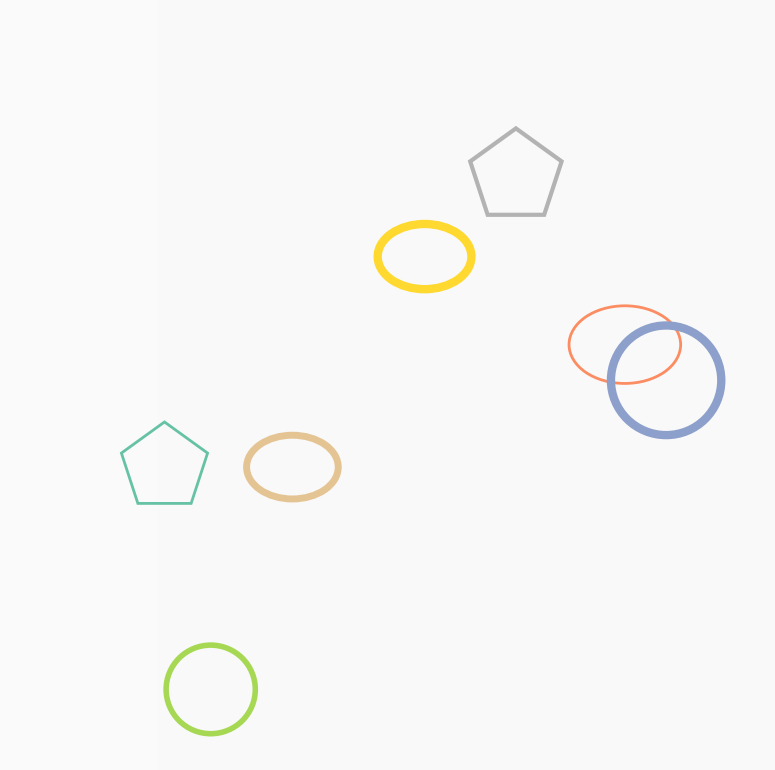[{"shape": "pentagon", "thickness": 1, "radius": 0.29, "center": [0.212, 0.394]}, {"shape": "oval", "thickness": 1, "radius": 0.36, "center": [0.806, 0.552]}, {"shape": "circle", "thickness": 3, "radius": 0.36, "center": [0.86, 0.506]}, {"shape": "circle", "thickness": 2, "radius": 0.29, "center": [0.272, 0.105]}, {"shape": "oval", "thickness": 3, "radius": 0.3, "center": [0.548, 0.667]}, {"shape": "oval", "thickness": 2.5, "radius": 0.3, "center": [0.377, 0.393]}, {"shape": "pentagon", "thickness": 1.5, "radius": 0.31, "center": [0.666, 0.771]}]